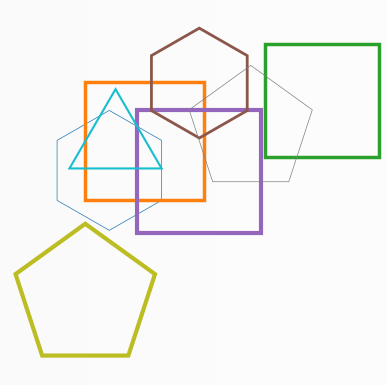[{"shape": "hexagon", "thickness": 0.5, "radius": 0.78, "center": [0.282, 0.557]}, {"shape": "square", "thickness": 2.5, "radius": 0.77, "center": [0.374, 0.634]}, {"shape": "square", "thickness": 2.5, "radius": 0.73, "center": [0.831, 0.738]}, {"shape": "square", "thickness": 3, "radius": 0.8, "center": [0.513, 0.554]}, {"shape": "hexagon", "thickness": 2, "radius": 0.71, "center": [0.514, 0.784]}, {"shape": "pentagon", "thickness": 0.5, "radius": 0.84, "center": [0.647, 0.663]}, {"shape": "pentagon", "thickness": 3, "radius": 0.95, "center": [0.22, 0.23]}, {"shape": "triangle", "thickness": 1.5, "radius": 0.69, "center": [0.298, 0.631]}]